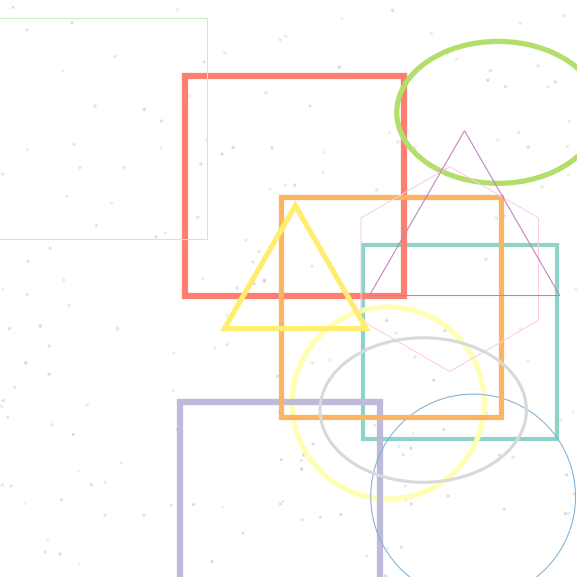[{"shape": "square", "thickness": 2, "radius": 0.84, "center": [0.796, 0.407]}, {"shape": "circle", "thickness": 2.5, "radius": 0.83, "center": [0.672, 0.301]}, {"shape": "square", "thickness": 3, "radius": 0.87, "center": [0.485, 0.13]}, {"shape": "square", "thickness": 3, "radius": 0.95, "center": [0.51, 0.677]}, {"shape": "circle", "thickness": 0.5, "radius": 0.89, "center": [0.819, 0.139]}, {"shape": "square", "thickness": 2.5, "radius": 0.95, "center": [0.677, 0.467]}, {"shape": "oval", "thickness": 2.5, "radius": 0.88, "center": [0.863, 0.805]}, {"shape": "hexagon", "thickness": 0.5, "radius": 0.89, "center": [0.779, 0.533]}, {"shape": "oval", "thickness": 1.5, "radius": 0.89, "center": [0.733, 0.289]}, {"shape": "triangle", "thickness": 0.5, "radius": 0.95, "center": [0.804, 0.583]}, {"shape": "square", "thickness": 0.5, "radius": 0.96, "center": [0.168, 0.777]}, {"shape": "triangle", "thickness": 2.5, "radius": 0.71, "center": [0.511, 0.501]}]